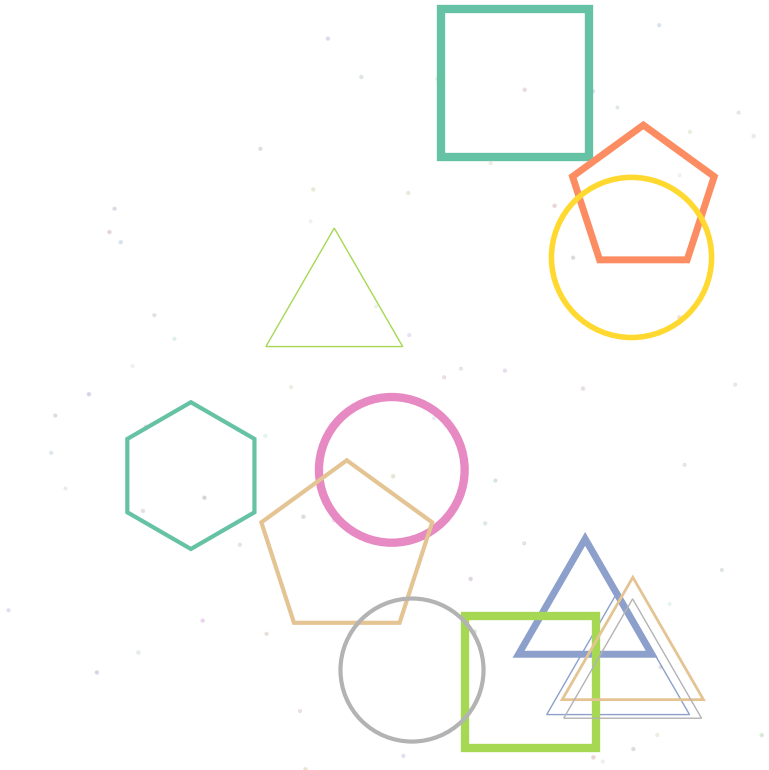[{"shape": "square", "thickness": 3, "radius": 0.48, "center": [0.669, 0.892]}, {"shape": "hexagon", "thickness": 1.5, "radius": 0.48, "center": [0.248, 0.382]}, {"shape": "pentagon", "thickness": 2.5, "radius": 0.48, "center": [0.836, 0.741]}, {"shape": "triangle", "thickness": 2.5, "radius": 0.5, "center": [0.76, 0.2]}, {"shape": "triangle", "thickness": 0.5, "radius": 0.54, "center": [0.803, 0.126]}, {"shape": "circle", "thickness": 3, "radius": 0.47, "center": [0.509, 0.39]}, {"shape": "square", "thickness": 3, "radius": 0.43, "center": [0.689, 0.114]}, {"shape": "triangle", "thickness": 0.5, "radius": 0.51, "center": [0.434, 0.601]}, {"shape": "circle", "thickness": 2, "radius": 0.52, "center": [0.82, 0.666]}, {"shape": "triangle", "thickness": 1, "radius": 0.53, "center": [0.822, 0.144]}, {"shape": "pentagon", "thickness": 1.5, "radius": 0.58, "center": [0.45, 0.286]}, {"shape": "circle", "thickness": 1.5, "radius": 0.46, "center": [0.535, 0.13]}, {"shape": "triangle", "thickness": 0.5, "radius": 0.52, "center": [0.822, 0.119]}]